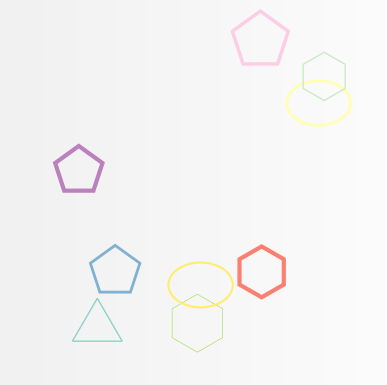[{"shape": "triangle", "thickness": 1, "radius": 0.37, "center": [0.251, 0.151]}, {"shape": "oval", "thickness": 2, "radius": 0.41, "center": [0.823, 0.732]}, {"shape": "hexagon", "thickness": 3, "radius": 0.33, "center": [0.675, 0.294]}, {"shape": "pentagon", "thickness": 2, "radius": 0.34, "center": [0.297, 0.296]}, {"shape": "hexagon", "thickness": 0.5, "radius": 0.38, "center": [0.509, 0.161]}, {"shape": "pentagon", "thickness": 2.5, "radius": 0.38, "center": [0.672, 0.895]}, {"shape": "pentagon", "thickness": 3, "radius": 0.32, "center": [0.203, 0.557]}, {"shape": "hexagon", "thickness": 1, "radius": 0.31, "center": [0.837, 0.802]}, {"shape": "oval", "thickness": 1.5, "radius": 0.42, "center": [0.518, 0.26]}]